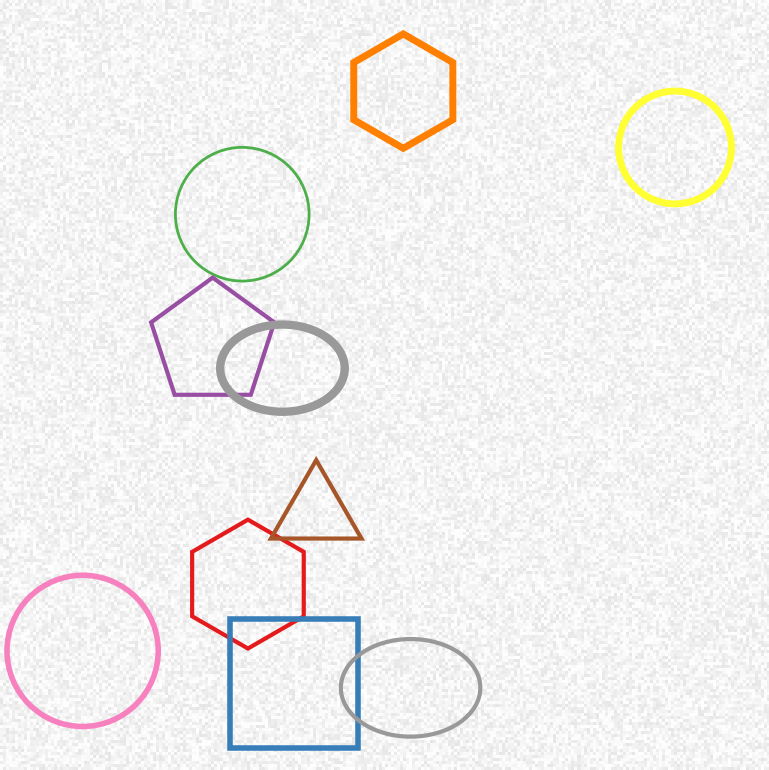[{"shape": "hexagon", "thickness": 1.5, "radius": 0.42, "center": [0.322, 0.241]}, {"shape": "square", "thickness": 2, "radius": 0.42, "center": [0.382, 0.112]}, {"shape": "circle", "thickness": 1, "radius": 0.43, "center": [0.315, 0.722]}, {"shape": "pentagon", "thickness": 1.5, "radius": 0.42, "center": [0.276, 0.555]}, {"shape": "hexagon", "thickness": 2.5, "radius": 0.37, "center": [0.524, 0.882]}, {"shape": "circle", "thickness": 2.5, "radius": 0.37, "center": [0.877, 0.808]}, {"shape": "triangle", "thickness": 1.5, "radius": 0.34, "center": [0.411, 0.335]}, {"shape": "circle", "thickness": 2, "radius": 0.49, "center": [0.107, 0.155]}, {"shape": "oval", "thickness": 1.5, "radius": 0.45, "center": [0.533, 0.107]}, {"shape": "oval", "thickness": 3, "radius": 0.4, "center": [0.367, 0.522]}]